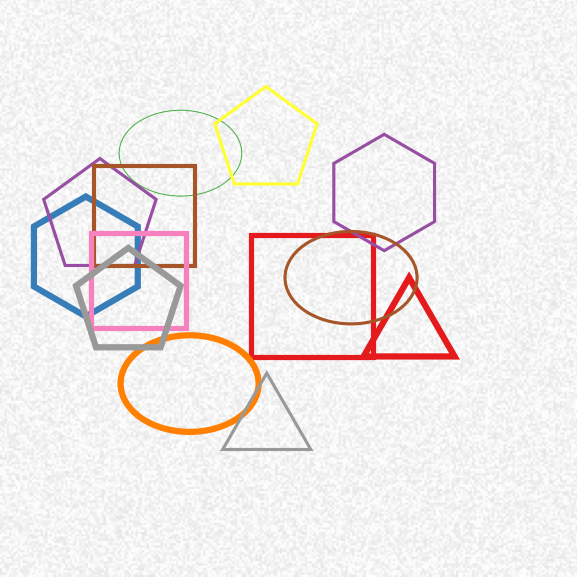[{"shape": "triangle", "thickness": 3, "radius": 0.45, "center": [0.708, 0.427]}, {"shape": "square", "thickness": 2.5, "radius": 0.53, "center": [0.54, 0.487]}, {"shape": "hexagon", "thickness": 3, "radius": 0.52, "center": [0.149, 0.555]}, {"shape": "oval", "thickness": 0.5, "radius": 0.53, "center": [0.312, 0.734]}, {"shape": "hexagon", "thickness": 1.5, "radius": 0.5, "center": [0.665, 0.666]}, {"shape": "pentagon", "thickness": 1.5, "radius": 0.51, "center": [0.173, 0.622]}, {"shape": "oval", "thickness": 3, "radius": 0.6, "center": [0.328, 0.335]}, {"shape": "pentagon", "thickness": 1.5, "radius": 0.47, "center": [0.46, 0.756]}, {"shape": "square", "thickness": 2, "radius": 0.43, "center": [0.25, 0.625]}, {"shape": "oval", "thickness": 1.5, "radius": 0.57, "center": [0.608, 0.518]}, {"shape": "square", "thickness": 2.5, "radius": 0.41, "center": [0.24, 0.513]}, {"shape": "pentagon", "thickness": 3, "radius": 0.48, "center": [0.222, 0.475]}, {"shape": "triangle", "thickness": 1.5, "radius": 0.44, "center": [0.462, 0.265]}]